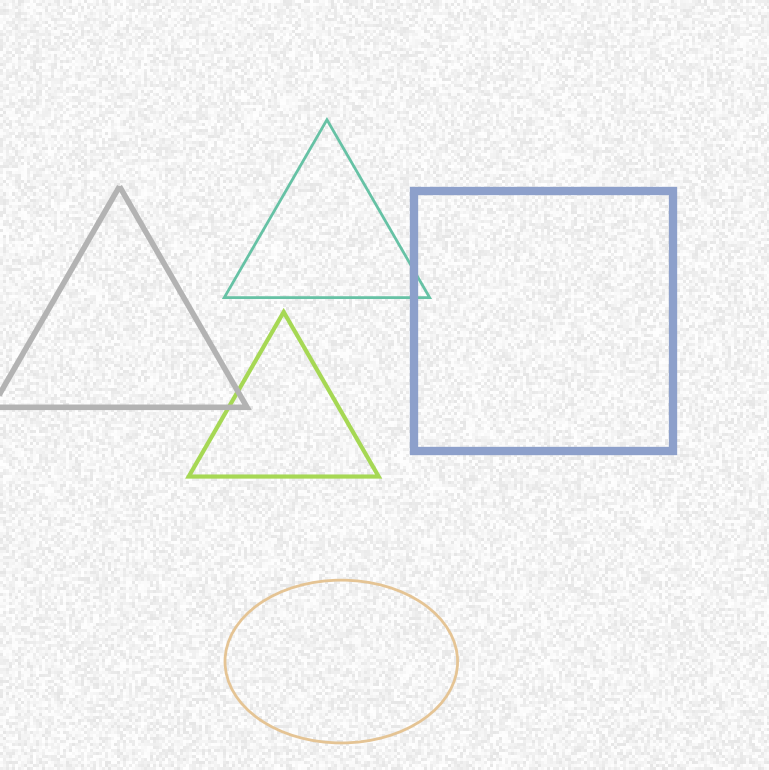[{"shape": "triangle", "thickness": 1, "radius": 0.77, "center": [0.425, 0.69]}, {"shape": "square", "thickness": 3, "radius": 0.84, "center": [0.706, 0.583]}, {"shape": "triangle", "thickness": 1.5, "radius": 0.71, "center": [0.368, 0.452]}, {"shape": "oval", "thickness": 1, "radius": 0.76, "center": [0.443, 0.141]}, {"shape": "triangle", "thickness": 2, "radius": 0.96, "center": [0.155, 0.567]}]